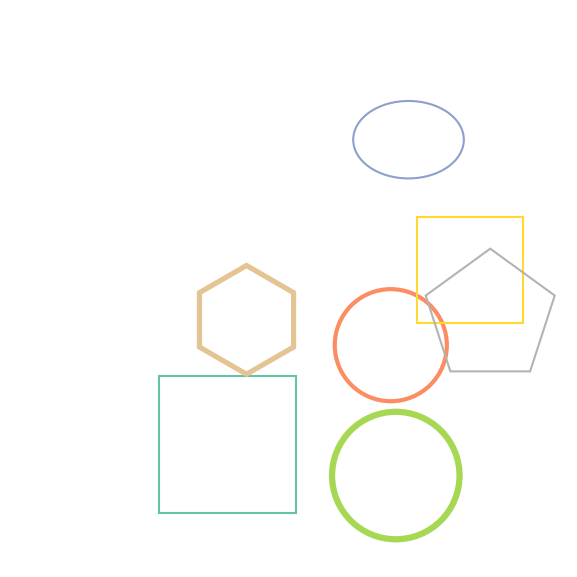[{"shape": "square", "thickness": 1, "radius": 0.59, "center": [0.393, 0.23]}, {"shape": "circle", "thickness": 2, "radius": 0.49, "center": [0.677, 0.401]}, {"shape": "oval", "thickness": 1, "radius": 0.48, "center": [0.707, 0.757]}, {"shape": "circle", "thickness": 3, "radius": 0.55, "center": [0.685, 0.176]}, {"shape": "square", "thickness": 1, "radius": 0.46, "center": [0.814, 0.532]}, {"shape": "hexagon", "thickness": 2.5, "radius": 0.47, "center": [0.427, 0.445]}, {"shape": "pentagon", "thickness": 1, "radius": 0.59, "center": [0.849, 0.451]}]